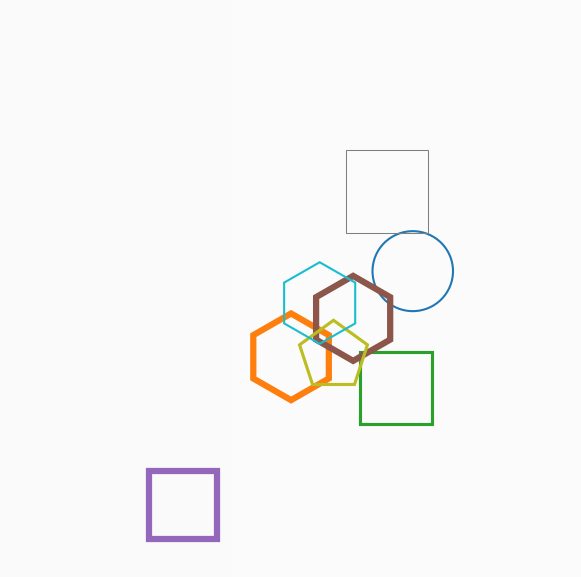[{"shape": "circle", "thickness": 1, "radius": 0.35, "center": [0.71, 0.53]}, {"shape": "hexagon", "thickness": 3, "radius": 0.38, "center": [0.501, 0.381]}, {"shape": "square", "thickness": 1.5, "radius": 0.31, "center": [0.681, 0.328]}, {"shape": "square", "thickness": 3, "radius": 0.29, "center": [0.315, 0.125]}, {"shape": "hexagon", "thickness": 3, "radius": 0.37, "center": [0.608, 0.448]}, {"shape": "square", "thickness": 0.5, "radius": 0.36, "center": [0.666, 0.668]}, {"shape": "pentagon", "thickness": 1.5, "radius": 0.31, "center": [0.574, 0.383]}, {"shape": "hexagon", "thickness": 1, "radius": 0.35, "center": [0.55, 0.474]}]